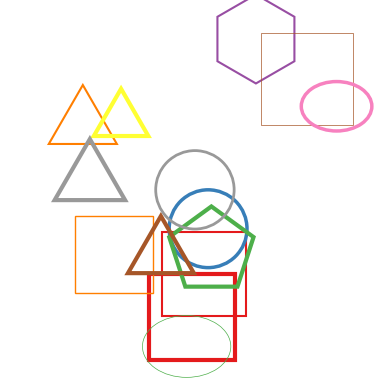[{"shape": "square", "thickness": 3, "radius": 0.56, "center": [0.5, 0.177]}, {"shape": "square", "thickness": 1.5, "radius": 0.55, "center": [0.53, 0.289]}, {"shape": "circle", "thickness": 2.5, "radius": 0.51, "center": [0.54, 0.406]}, {"shape": "pentagon", "thickness": 3, "radius": 0.58, "center": [0.549, 0.349]}, {"shape": "oval", "thickness": 0.5, "radius": 0.57, "center": [0.485, 0.1]}, {"shape": "hexagon", "thickness": 1.5, "radius": 0.58, "center": [0.665, 0.899]}, {"shape": "square", "thickness": 1, "radius": 0.5, "center": [0.296, 0.339]}, {"shape": "triangle", "thickness": 1.5, "radius": 0.51, "center": [0.215, 0.677]}, {"shape": "triangle", "thickness": 3, "radius": 0.41, "center": [0.314, 0.688]}, {"shape": "square", "thickness": 0.5, "radius": 0.6, "center": [0.798, 0.794]}, {"shape": "triangle", "thickness": 3, "radius": 0.49, "center": [0.418, 0.34]}, {"shape": "oval", "thickness": 2.5, "radius": 0.46, "center": [0.874, 0.724]}, {"shape": "triangle", "thickness": 3, "radius": 0.53, "center": [0.233, 0.533]}, {"shape": "circle", "thickness": 2, "radius": 0.51, "center": [0.506, 0.507]}]